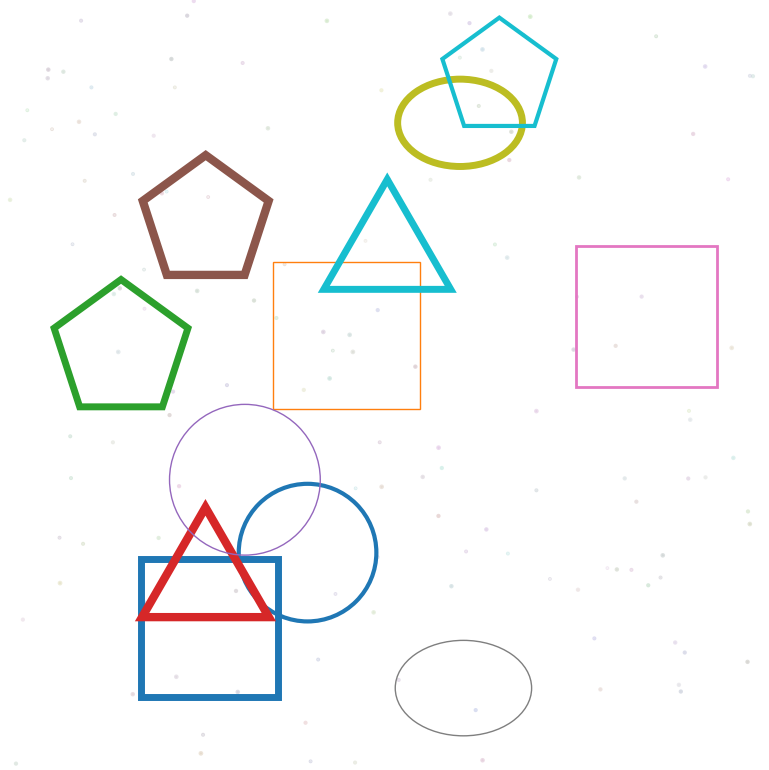[{"shape": "square", "thickness": 2.5, "radius": 0.45, "center": [0.272, 0.184]}, {"shape": "circle", "thickness": 1.5, "radius": 0.45, "center": [0.399, 0.282]}, {"shape": "square", "thickness": 0.5, "radius": 0.48, "center": [0.45, 0.564]}, {"shape": "pentagon", "thickness": 2.5, "radius": 0.46, "center": [0.157, 0.546]}, {"shape": "triangle", "thickness": 3, "radius": 0.48, "center": [0.267, 0.246]}, {"shape": "circle", "thickness": 0.5, "radius": 0.49, "center": [0.318, 0.377]}, {"shape": "pentagon", "thickness": 3, "radius": 0.43, "center": [0.267, 0.713]}, {"shape": "square", "thickness": 1, "radius": 0.46, "center": [0.84, 0.589]}, {"shape": "oval", "thickness": 0.5, "radius": 0.44, "center": [0.602, 0.106]}, {"shape": "oval", "thickness": 2.5, "radius": 0.41, "center": [0.597, 0.84]}, {"shape": "triangle", "thickness": 2.5, "radius": 0.48, "center": [0.503, 0.672]}, {"shape": "pentagon", "thickness": 1.5, "radius": 0.39, "center": [0.648, 0.899]}]